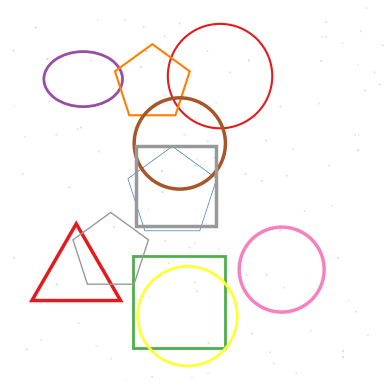[{"shape": "triangle", "thickness": 2.5, "radius": 0.66, "center": [0.198, 0.286]}, {"shape": "circle", "thickness": 1.5, "radius": 0.68, "center": [0.572, 0.802]}, {"shape": "pentagon", "thickness": 0.5, "radius": 0.61, "center": [0.448, 0.499]}, {"shape": "square", "thickness": 2, "radius": 0.6, "center": [0.465, 0.215]}, {"shape": "oval", "thickness": 2, "radius": 0.51, "center": [0.216, 0.795]}, {"shape": "pentagon", "thickness": 1.5, "radius": 0.51, "center": [0.396, 0.783]}, {"shape": "circle", "thickness": 2, "radius": 0.65, "center": [0.487, 0.179]}, {"shape": "circle", "thickness": 2.5, "radius": 0.59, "center": [0.467, 0.627]}, {"shape": "circle", "thickness": 2.5, "radius": 0.55, "center": [0.732, 0.3]}, {"shape": "pentagon", "thickness": 1, "radius": 0.52, "center": [0.288, 0.345]}, {"shape": "square", "thickness": 2.5, "radius": 0.52, "center": [0.456, 0.517]}]